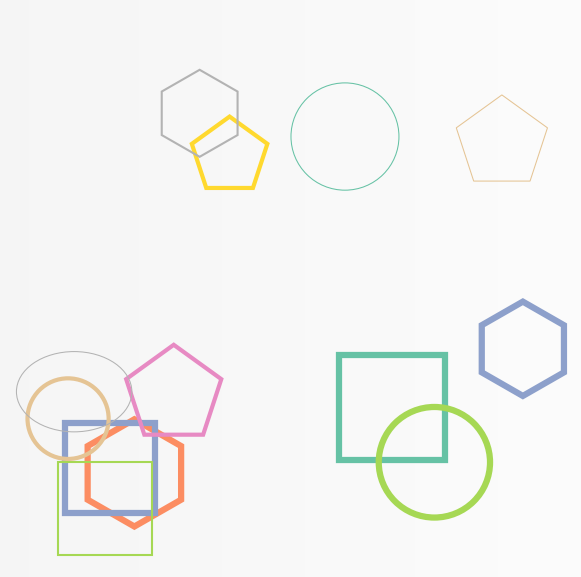[{"shape": "square", "thickness": 3, "radius": 0.45, "center": [0.674, 0.294]}, {"shape": "circle", "thickness": 0.5, "radius": 0.46, "center": [0.593, 0.763]}, {"shape": "hexagon", "thickness": 3, "radius": 0.46, "center": [0.231, 0.18]}, {"shape": "hexagon", "thickness": 3, "radius": 0.41, "center": [0.9, 0.395]}, {"shape": "square", "thickness": 3, "radius": 0.39, "center": [0.189, 0.189]}, {"shape": "pentagon", "thickness": 2, "radius": 0.43, "center": [0.299, 0.316]}, {"shape": "circle", "thickness": 3, "radius": 0.48, "center": [0.747, 0.199]}, {"shape": "square", "thickness": 1, "radius": 0.4, "center": [0.181, 0.119]}, {"shape": "pentagon", "thickness": 2, "radius": 0.34, "center": [0.395, 0.729]}, {"shape": "circle", "thickness": 2, "radius": 0.35, "center": [0.117, 0.274]}, {"shape": "pentagon", "thickness": 0.5, "radius": 0.41, "center": [0.863, 0.752]}, {"shape": "hexagon", "thickness": 1, "radius": 0.38, "center": [0.343, 0.803]}, {"shape": "oval", "thickness": 0.5, "radius": 0.5, "center": [0.128, 0.321]}]